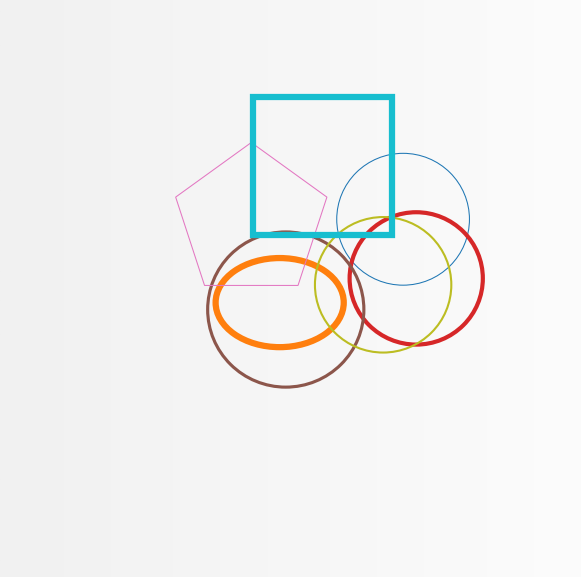[{"shape": "circle", "thickness": 0.5, "radius": 0.57, "center": [0.693, 0.619]}, {"shape": "oval", "thickness": 3, "radius": 0.55, "center": [0.481, 0.475]}, {"shape": "circle", "thickness": 2, "radius": 0.57, "center": [0.716, 0.517]}, {"shape": "circle", "thickness": 1.5, "radius": 0.67, "center": [0.492, 0.463]}, {"shape": "pentagon", "thickness": 0.5, "radius": 0.68, "center": [0.432, 0.616]}, {"shape": "circle", "thickness": 1, "radius": 0.59, "center": [0.659, 0.506]}, {"shape": "square", "thickness": 3, "radius": 0.6, "center": [0.554, 0.712]}]